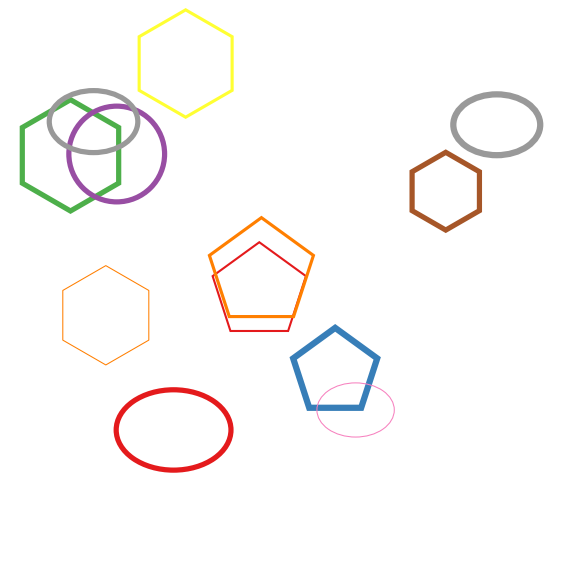[{"shape": "oval", "thickness": 2.5, "radius": 0.5, "center": [0.301, 0.255]}, {"shape": "pentagon", "thickness": 1, "radius": 0.42, "center": [0.449, 0.495]}, {"shape": "pentagon", "thickness": 3, "radius": 0.38, "center": [0.58, 0.355]}, {"shape": "hexagon", "thickness": 2.5, "radius": 0.48, "center": [0.122, 0.73]}, {"shape": "circle", "thickness": 2.5, "radius": 0.41, "center": [0.202, 0.732]}, {"shape": "hexagon", "thickness": 0.5, "radius": 0.43, "center": [0.183, 0.453]}, {"shape": "pentagon", "thickness": 1.5, "radius": 0.47, "center": [0.453, 0.528]}, {"shape": "hexagon", "thickness": 1.5, "radius": 0.46, "center": [0.321, 0.889]}, {"shape": "hexagon", "thickness": 2.5, "radius": 0.34, "center": [0.772, 0.668]}, {"shape": "oval", "thickness": 0.5, "radius": 0.33, "center": [0.616, 0.289]}, {"shape": "oval", "thickness": 3, "radius": 0.38, "center": [0.86, 0.783]}, {"shape": "oval", "thickness": 2.5, "radius": 0.38, "center": [0.162, 0.789]}]